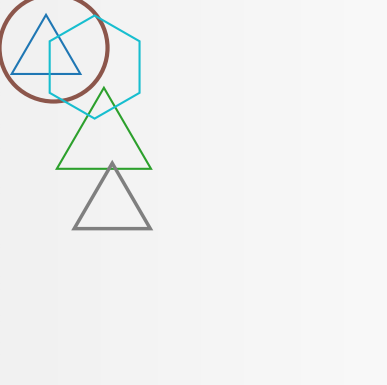[{"shape": "triangle", "thickness": 1.5, "radius": 0.51, "center": [0.119, 0.859]}, {"shape": "triangle", "thickness": 1.5, "radius": 0.7, "center": [0.268, 0.632]}, {"shape": "circle", "thickness": 3, "radius": 0.7, "center": [0.138, 0.876]}, {"shape": "triangle", "thickness": 2.5, "radius": 0.57, "center": [0.29, 0.463]}, {"shape": "hexagon", "thickness": 1.5, "radius": 0.67, "center": [0.244, 0.826]}]